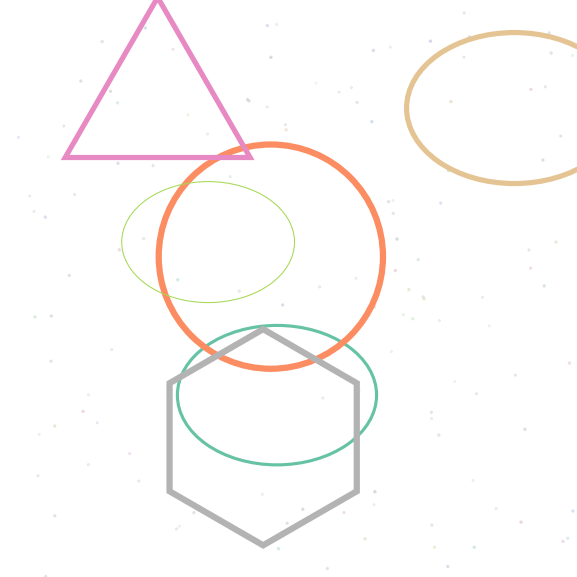[{"shape": "oval", "thickness": 1.5, "radius": 0.86, "center": [0.48, 0.315]}, {"shape": "circle", "thickness": 3, "radius": 0.97, "center": [0.469, 0.555]}, {"shape": "triangle", "thickness": 2.5, "radius": 0.92, "center": [0.273, 0.819]}, {"shape": "oval", "thickness": 0.5, "radius": 0.75, "center": [0.36, 0.58]}, {"shape": "oval", "thickness": 2.5, "radius": 0.93, "center": [0.891, 0.812]}, {"shape": "hexagon", "thickness": 3, "radius": 0.94, "center": [0.456, 0.242]}]